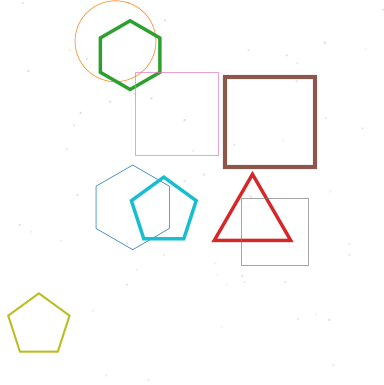[{"shape": "hexagon", "thickness": 0.5, "radius": 0.55, "center": [0.345, 0.461]}, {"shape": "circle", "thickness": 0.5, "radius": 0.53, "center": [0.3, 0.893]}, {"shape": "hexagon", "thickness": 2.5, "radius": 0.45, "center": [0.338, 0.857]}, {"shape": "triangle", "thickness": 2.5, "radius": 0.57, "center": [0.656, 0.433]}, {"shape": "square", "thickness": 3, "radius": 0.58, "center": [0.702, 0.682]}, {"shape": "square", "thickness": 0.5, "radius": 0.54, "center": [0.459, 0.705]}, {"shape": "square", "thickness": 0.5, "radius": 0.43, "center": [0.713, 0.4]}, {"shape": "pentagon", "thickness": 1.5, "radius": 0.42, "center": [0.101, 0.154]}, {"shape": "pentagon", "thickness": 2.5, "radius": 0.44, "center": [0.425, 0.451]}]